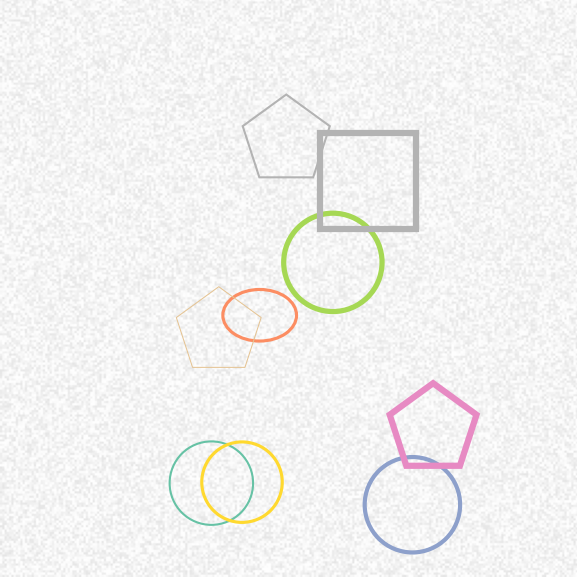[{"shape": "circle", "thickness": 1, "radius": 0.36, "center": [0.366, 0.163]}, {"shape": "oval", "thickness": 1.5, "radius": 0.32, "center": [0.45, 0.453]}, {"shape": "circle", "thickness": 2, "radius": 0.41, "center": [0.714, 0.125]}, {"shape": "pentagon", "thickness": 3, "radius": 0.4, "center": [0.75, 0.257]}, {"shape": "circle", "thickness": 2.5, "radius": 0.43, "center": [0.576, 0.545]}, {"shape": "circle", "thickness": 1.5, "radius": 0.35, "center": [0.419, 0.164]}, {"shape": "pentagon", "thickness": 0.5, "radius": 0.39, "center": [0.379, 0.425]}, {"shape": "pentagon", "thickness": 1, "radius": 0.4, "center": [0.496, 0.756]}, {"shape": "square", "thickness": 3, "radius": 0.42, "center": [0.638, 0.685]}]